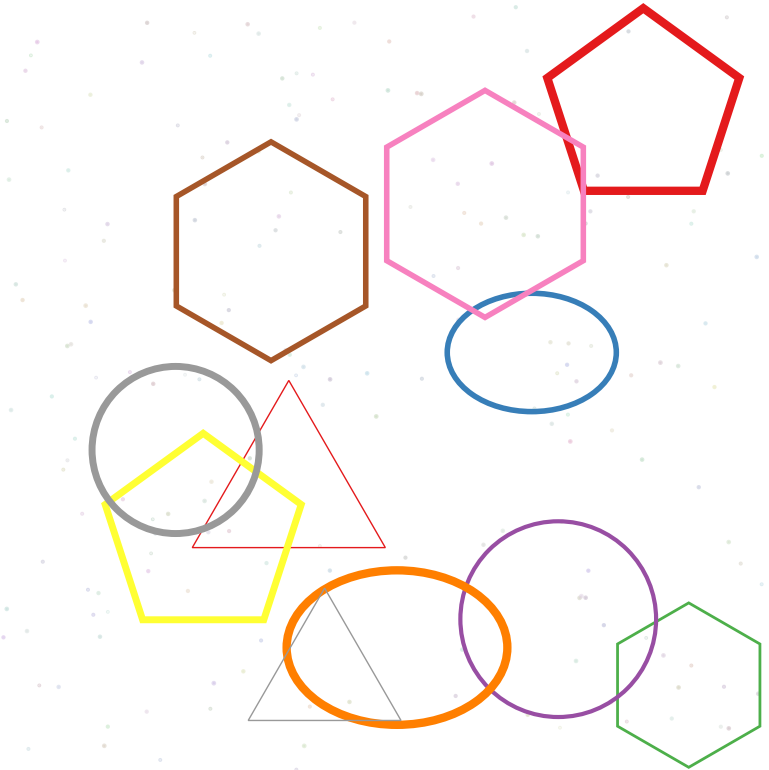[{"shape": "pentagon", "thickness": 3, "radius": 0.66, "center": [0.835, 0.858]}, {"shape": "triangle", "thickness": 0.5, "radius": 0.72, "center": [0.375, 0.361]}, {"shape": "oval", "thickness": 2, "radius": 0.55, "center": [0.691, 0.542]}, {"shape": "hexagon", "thickness": 1, "radius": 0.53, "center": [0.894, 0.11]}, {"shape": "circle", "thickness": 1.5, "radius": 0.64, "center": [0.725, 0.196]}, {"shape": "oval", "thickness": 3, "radius": 0.72, "center": [0.516, 0.159]}, {"shape": "pentagon", "thickness": 2.5, "radius": 0.67, "center": [0.264, 0.303]}, {"shape": "hexagon", "thickness": 2, "radius": 0.71, "center": [0.352, 0.674]}, {"shape": "hexagon", "thickness": 2, "radius": 0.74, "center": [0.63, 0.735]}, {"shape": "circle", "thickness": 2.5, "radius": 0.54, "center": [0.228, 0.416]}, {"shape": "triangle", "thickness": 0.5, "radius": 0.57, "center": [0.422, 0.122]}]